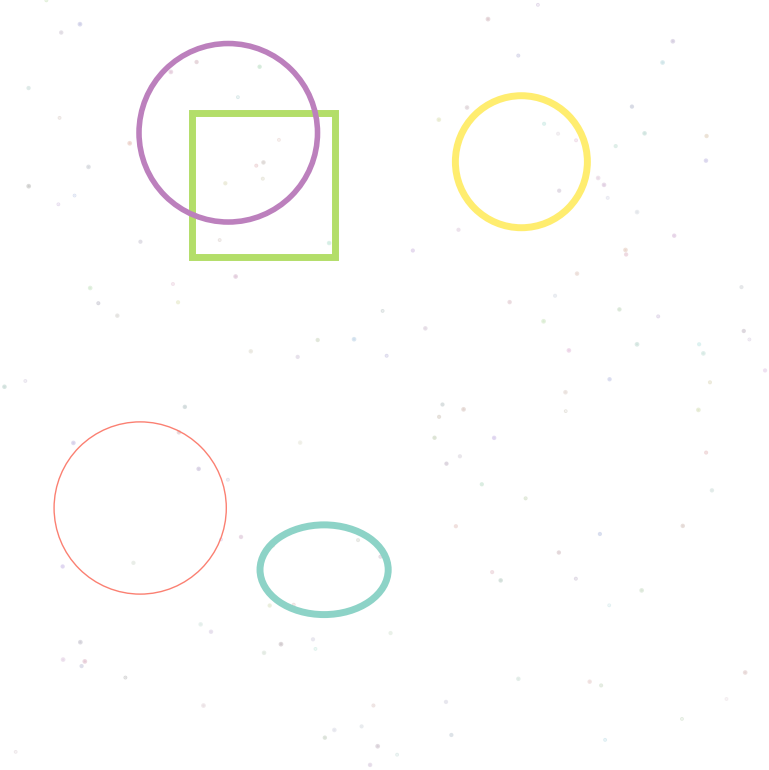[{"shape": "oval", "thickness": 2.5, "radius": 0.42, "center": [0.421, 0.26]}, {"shape": "circle", "thickness": 0.5, "radius": 0.56, "center": [0.182, 0.34]}, {"shape": "square", "thickness": 2.5, "radius": 0.47, "center": [0.343, 0.76]}, {"shape": "circle", "thickness": 2, "radius": 0.58, "center": [0.296, 0.828]}, {"shape": "circle", "thickness": 2.5, "radius": 0.43, "center": [0.677, 0.79]}]